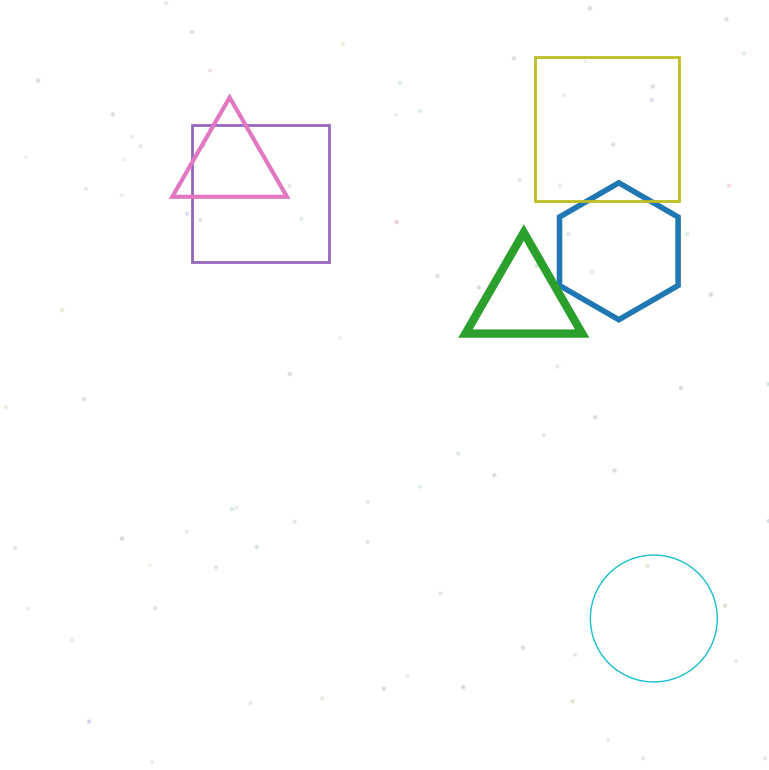[{"shape": "hexagon", "thickness": 2, "radius": 0.44, "center": [0.804, 0.674]}, {"shape": "triangle", "thickness": 3, "radius": 0.44, "center": [0.68, 0.611]}, {"shape": "square", "thickness": 1, "radius": 0.45, "center": [0.338, 0.749]}, {"shape": "triangle", "thickness": 1.5, "radius": 0.43, "center": [0.298, 0.787]}, {"shape": "square", "thickness": 1, "radius": 0.47, "center": [0.788, 0.832]}, {"shape": "circle", "thickness": 0.5, "radius": 0.41, "center": [0.849, 0.197]}]